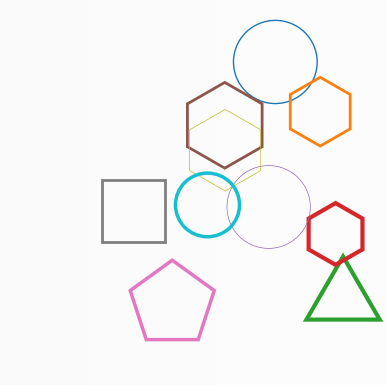[{"shape": "circle", "thickness": 1, "radius": 0.54, "center": [0.711, 0.839]}, {"shape": "hexagon", "thickness": 2, "radius": 0.45, "center": [0.826, 0.71]}, {"shape": "triangle", "thickness": 3, "radius": 0.55, "center": [0.885, 0.224]}, {"shape": "hexagon", "thickness": 3, "radius": 0.4, "center": [0.866, 0.392]}, {"shape": "circle", "thickness": 0.5, "radius": 0.54, "center": [0.693, 0.462]}, {"shape": "hexagon", "thickness": 2, "radius": 0.56, "center": [0.58, 0.675]}, {"shape": "pentagon", "thickness": 2.5, "radius": 0.57, "center": [0.444, 0.21]}, {"shape": "square", "thickness": 2, "radius": 0.41, "center": [0.345, 0.452]}, {"shape": "hexagon", "thickness": 0.5, "radius": 0.53, "center": [0.581, 0.61]}, {"shape": "circle", "thickness": 2.5, "radius": 0.41, "center": [0.535, 0.468]}]